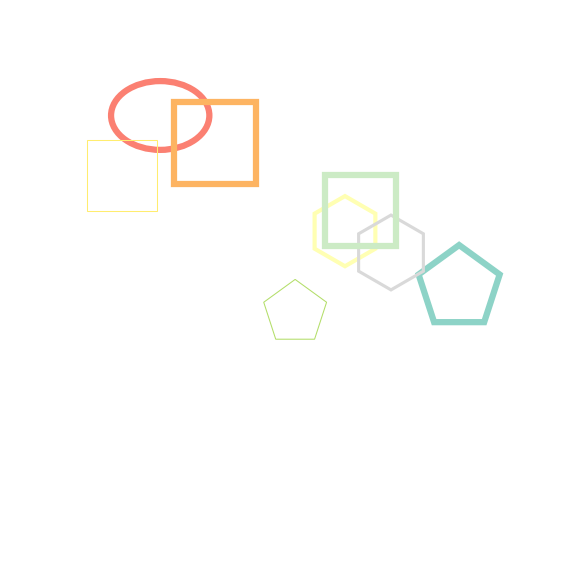[{"shape": "pentagon", "thickness": 3, "radius": 0.37, "center": [0.795, 0.501]}, {"shape": "hexagon", "thickness": 2, "radius": 0.3, "center": [0.597, 0.599]}, {"shape": "oval", "thickness": 3, "radius": 0.43, "center": [0.277, 0.799]}, {"shape": "square", "thickness": 3, "radius": 0.36, "center": [0.372, 0.752]}, {"shape": "pentagon", "thickness": 0.5, "radius": 0.29, "center": [0.511, 0.458]}, {"shape": "hexagon", "thickness": 1.5, "radius": 0.32, "center": [0.677, 0.562]}, {"shape": "square", "thickness": 3, "radius": 0.31, "center": [0.624, 0.634]}, {"shape": "square", "thickness": 0.5, "radius": 0.31, "center": [0.211, 0.696]}]